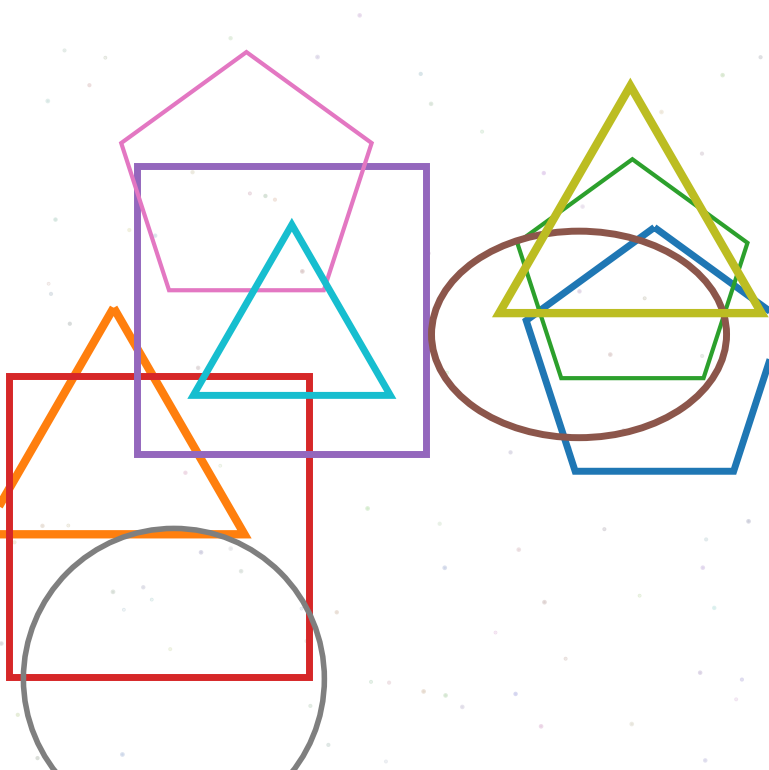[{"shape": "pentagon", "thickness": 2.5, "radius": 0.88, "center": [0.85, 0.53]}, {"shape": "triangle", "thickness": 3, "radius": 0.98, "center": [0.148, 0.404]}, {"shape": "pentagon", "thickness": 1.5, "radius": 0.79, "center": [0.821, 0.636]}, {"shape": "square", "thickness": 2.5, "radius": 0.98, "center": [0.207, 0.316]}, {"shape": "square", "thickness": 2.5, "radius": 0.94, "center": [0.366, 0.597]}, {"shape": "oval", "thickness": 2.5, "radius": 0.96, "center": [0.752, 0.566]}, {"shape": "pentagon", "thickness": 1.5, "radius": 0.85, "center": [0.32, 0.761]}, {"shape": "circle", "thickness": 2, "radius": 0.98, "center": [0.226, 0.118]}, {"shape": "triangle", "thickness": 3, "radius": 0.98, "center": [0.819, 0.692]}, {"shape": "triangle", "thickness": 2.5, "radius": 0.74, "center": [0.379, 0.56]}]